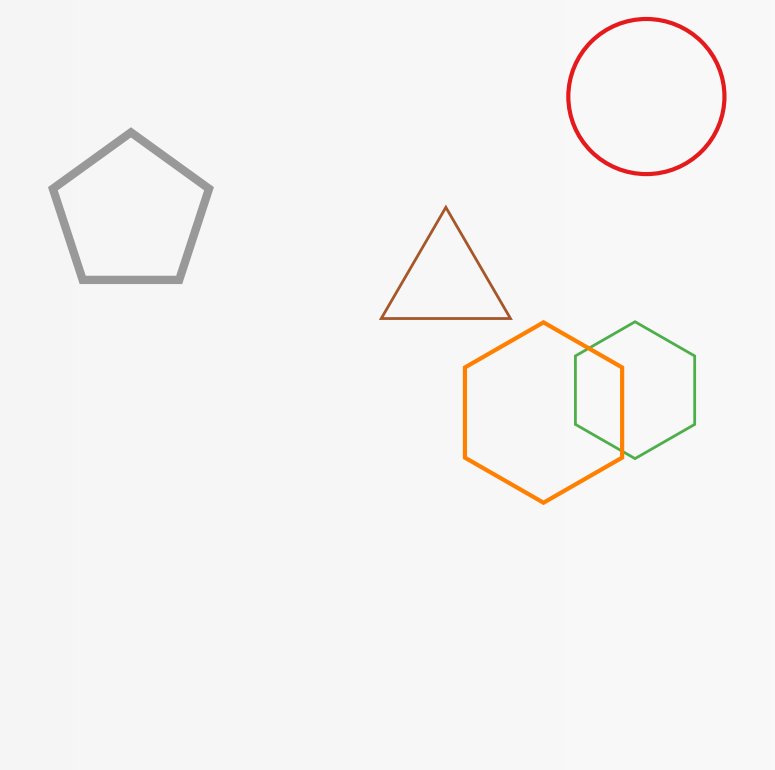[{"shape": "circle", "thickness": 1.5, "radius": 0.5, "center": [0.834, 0.875]}, {"shape": "hexagon", "thickness": 1, "radius": 0.44, "center": [0.819, 0.493]}, {"shape": "hexagon", "thickness": 1.5, "radius": 0.59, "center": [0.701, 0.464]}, {"shape": "triangle", "thickness": 1, "radius": 0.48, "center": [0.575, 0.634]}, {"shape": "pentagon", "thickness": 3, "radius": 0.53, "center": [0.169, 0.722]}]